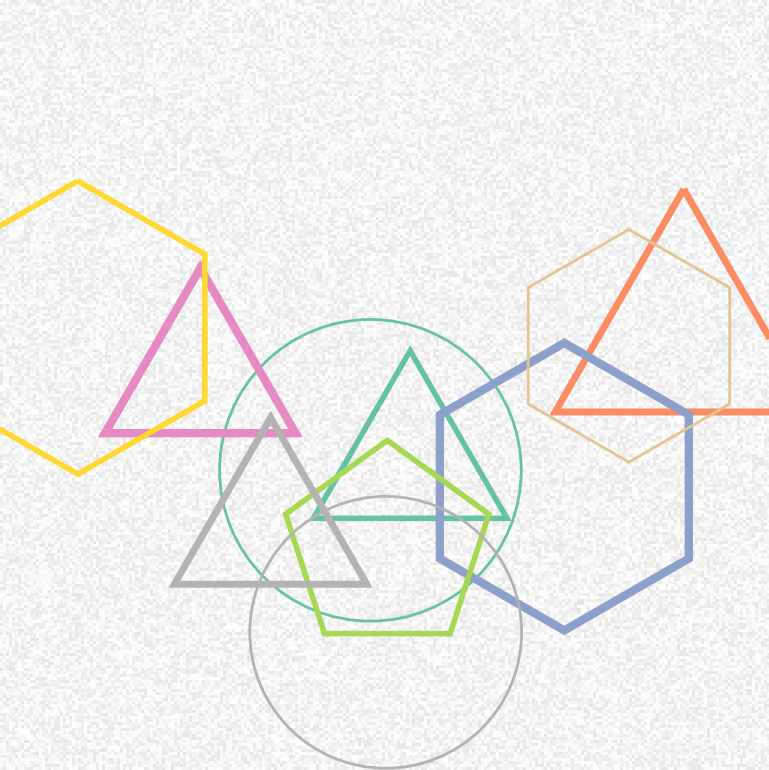[{"shape": "circle", "thickness": 1, "radius": 0.98, "center": [0.481, 0.389]}, {"shape": "triangle", "thickness": 2, "radius": 0.73, "center": [0.533, 0.399]}, {"shape": "triangle", "thickness": 2.5, "radius": 0.96, "center": [0.888, 0.561]}, {"shape": "hexagon", "thickness": 3, "radius": 0.93, "center": [0.733, 0.368]}, {"shape": "triangle", "thickness": 3, "radius": 0.71, "center": [0.26, 0.509]}, {"shape": "pentagon", "thickness": 2, "radius": 0.69, "center": [0.503, 0.289]}, {"shape": "hexagon", "thickness": 2, "radius": 0.95, "center": [0.101, 0.575]}, {"shape": "hexagon", "thickness": 1, "radius": 0.76, "center": [0.817, 0.551]}, {"shape": "triangle", "thickness": 2.5, "radius": 0.72, "center": [0.351, 0.313]}, {"shape": "circle", "thickness": 1, "radius": 0.88, "center": [0.501, 0.179]}]